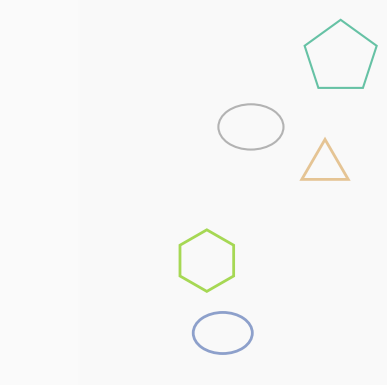[{"shape": "pentagon", "thickness": 1.5, "radius": 0.49, "center": [0.879, 0.851]}, {"shape": "oval", "thickness": 2, "radius": 0.38, "center": [0.575, 0.135]}, {"shape": "hexagon", "thickness": 2, "radius": 0.4, "center": [0.534, 0.323]}, {"shape": "triangle", "thickness": 2, "radius": 0.35, "center": [0.839, 0.569]}, {"shape": "oval", "thickness": 1.5, "radius": 0.42, "center": [0.648, 0.67]}]